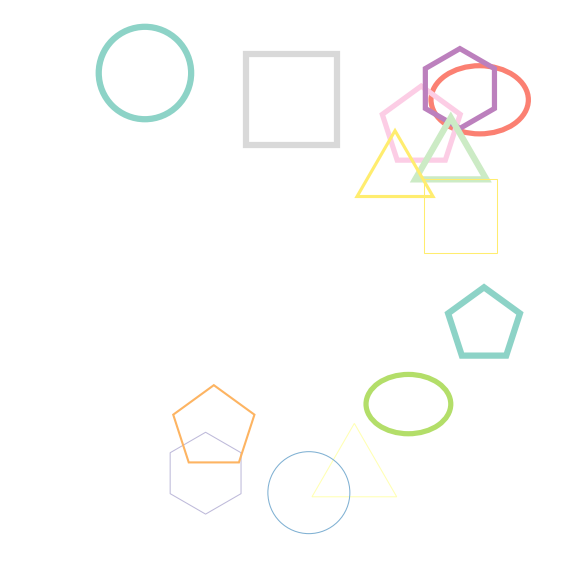[{"shape": "pentagon", "thickness": 3, "radius": 0.33, "center": [0.838, 0.436]}, {"shape": "circle", "thickness": 3, "radius": 0.4, "center": [0.251, 0.873]}, {"shape": "triangle", "thickness": 0.5, "radius": 0.42, "center": [0.614, 0.181]}, {"shape": "hexagon", "thickness": 0.5, "radius": 0.35, "center": [0.356, 0.18]}, {"shape": "oval", "thickness": 2.5, "radius": 0.42, "center": [0.831, 0.826]}, {"shape": "circle", "thickness": 0.5, "radius": 0.35, "center": [0.535, 0.146]}, {"shape": "pentagon", "thickness": 1, "radius": 0.37, "center": [0.37, 0.258]}, {"shape": "oval", "thickness": 2.5, "radius": 0.37, "center": [0.707, 0.299]}, {"shape": "pentagon", "thickness": 2.5, "radius": 0.35, "center": [0.729, 0.779]}, {"shape": "square", "thickness": 3, "radius": 0.4, "center": [0.505, 0.827]}, {"shape": "hexagon", "thickness": 2.5, "radius": 0.35, "center": [0.796, 0.846]}, {"shape": "triangle", "thickness": 3, "radius": 0.36, "center": [0.781, 0.724]}, {"shape": "square", "thickness": 0.5, "radius": 0.32, "center": [0.797, 0.625]}, {"shape": "triangle", "thickness": 1.5, "radius": 0.38, "center": [0.684, 0.697]}]